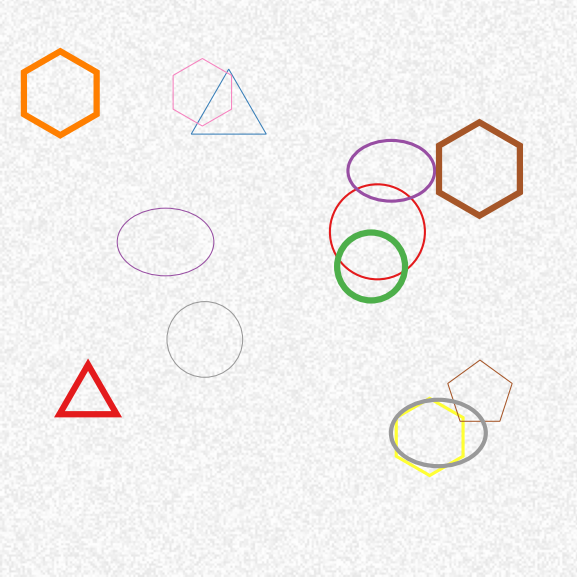[{"shape": "circle", "thickness": 1, "radius": 0.41, "center": [0.654, 0.598]}, {"shape": "triangle", "thickness": 3, "radius": 0.29, "center": [0.153, 0.31]}, {"shape": "triangle", "thickness": 0.5, "radius": 0.38, "center": [0.396, 0.804]}, {"shape": "circle", "thickness": 3, "radius": 0.29, "center": [0.643, 0.538]}, {"shape": "oval", "thickness": 1.5, "radius": 0.38, "center": [0.678, 0.703]}, {"shape": "oval", "thickness": 0.5, "radius": 0.42, "center": [0.287, 0.58]}, {"shape": "hexagon", "thickness": 3, "radius": 0.36, "center": [0.104, 0.838]}, {"shape": "hexagon", "thickness": 1.5, "radius": 0.33, "center": [0.744, 0.243]}, {"shape": "pentagon", "thickness": 0.5, "radius": 0.29, "center": [0.831, 0.317]}, {"shape": "hexagon", "thickness": 3, "radius": 0.4, "center": [0.83, 0.706]}, {"shape": "hexagon", "thickness": 0.5, "radius": 0.29, "center": [0.35, 0.839]}, {"shape": "oval", "thickness": 2, "radius": 0.41, "center": [0.759, 0.249]}, {"shape": "circle", "thickness": 0.5, "radius": 0.33, "center": [0.355, 0.411]}]